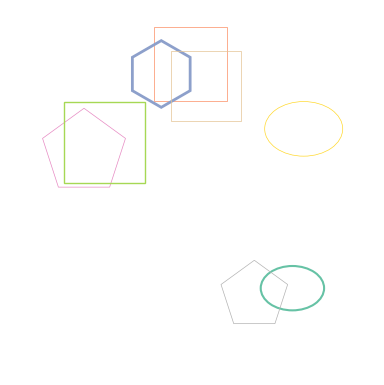[{"shape": "oval", "thickness": 1.5, "radius": 0.41, "center": [0.76, 0.251]}, {"shape": "square", "thickness": 0.5, "radius": 0.48, "center": [0.495, 0.833]}, {"shape": "hexagon", "thickness": 2, "radius": 0.43, "center": [0.419, 0.808]}, {"shape": "pentagon", "thickness": 0.5, "radius": 0.57, "center": [0.218, 0.606]}, {"shape": "square", "thickness": 1, "radius": 0.53, "center": [0.271, 0.63]}, {"shape": "oval", "thickness": 0.5, "radius": 0.51, "center": [0.789, 0.665]}, {"shape": "square", "thickness": 0.5, "radius": 0.45, "center": [0.534, 0.777]}, {"shape": "pentagon", "thickness": 0.5, "radius": 0.45, "center": [0.661, 0.233]}]